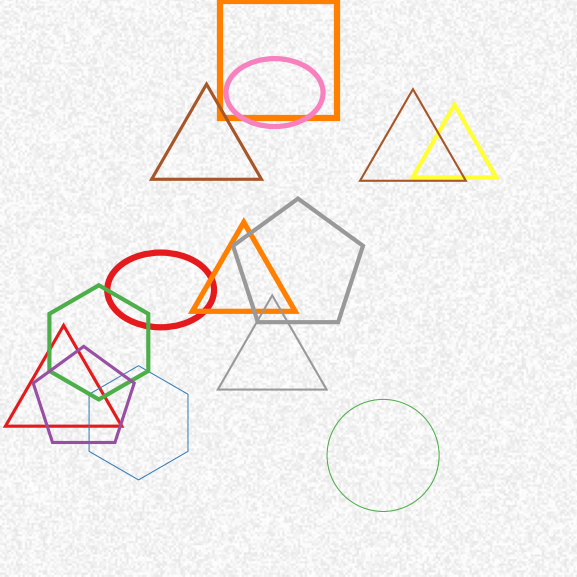[{"shape": "oval", "thickness": 3, "radius": 0.46, "center": [0.278, 0.497]}, {"shape": "triangle", "thickness": 1.5, "radius": 0.58, "center": [0.11, 0.319]}, {"shape": "hexagon", "thickness": 0.5, "radius": 0.49, "center": [0.24, 0.267]}, {"shape": "circle", "thickness": 0.5, "radius": 0.49, "center": [0.663, 0.211]}, {"shape": "hexagon", "thickness": 2, "radius": 0.49, "center": [0.171, 0.406]}, {"shape": "pentagon", "thickness": 1.5, "radius": 0.46, "center": [0.145, 0.307]}, {"shape": "square", "thickness": 3, "radius": 0.5, "center": [0.483, 0.897]}, {"shape": "triangle", "thickness": 2.5, "radius": 0.51, "center": [0.422, 0.511]}, {"shape": "triangle", "thickness": 2, "radius": 0.42, "center": [0.787, 0.734]}, {"shape": "triangle", "thickness": 1.5, "radius": 0.55, "center": [0.358, 0.744]}, {"shape": "triangle", "thickness": 1, "radius": 0.53, "center": [0.715, 0.739]}, {"shape": "oval", "thickness": 2.5, "radius": 0.42, "center": [0.475, 0.839]}, {"shape": "triangle", "thickness": 1, "radius": 0.54, "center": [0.471, 0.379]}, {"shape": "pentagon", "thickness": 2, "radius": 0.59, "center": [0.516, 0.537]}]